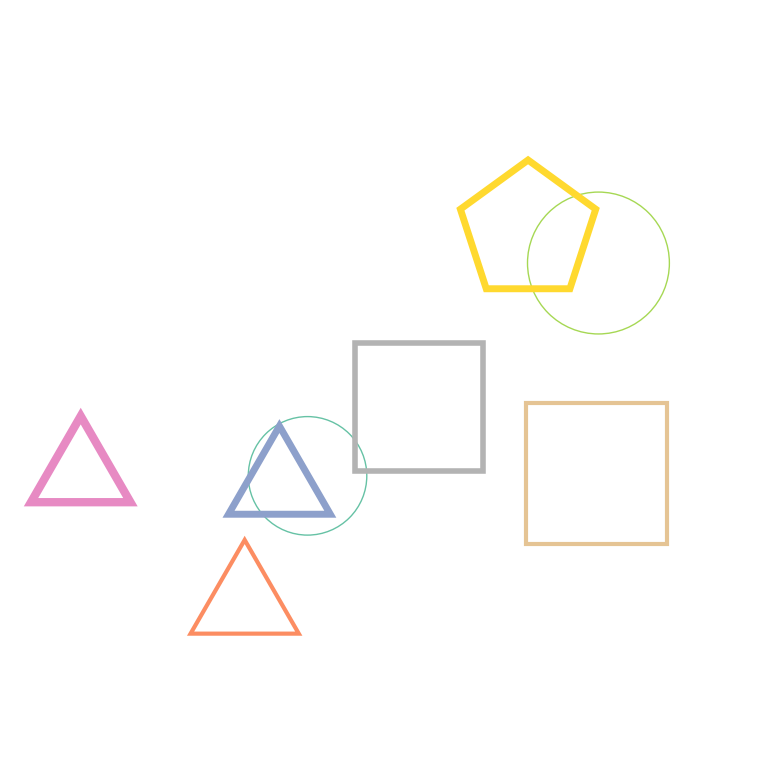[{"shape": "circle", "thickness": 0.5, "radius": 0.38, "center": [0.399, 0.382]}, {"shape": "triangle", "thickness": 1.5, "radius": 0.41, "center": [0.318, 0.218]}, {"shape": "triangle", "thickness": 2.5, "radius": 0.38, "center": [0.363, 0.37]}, {"shape": "triangle", "thickness": 3, "radius": 0.37, "center": [0.105, 0.385]}, {"shape": "circle", "thickness": 0.5, "radius": 0.46, "center": [0.777, 0.658]}, {"shape": "pentagon", "thickness": 2.5, "radius": 0.46, "center": [0.686, 0.7]}, {"shape": "square", "thickness": 1.5, "radius": 0.46, "center": [0.774, 0.385]}, {"shape": "square", "thickness": 2, "radius": 0.41, "center": [0.544, 0.472]}]